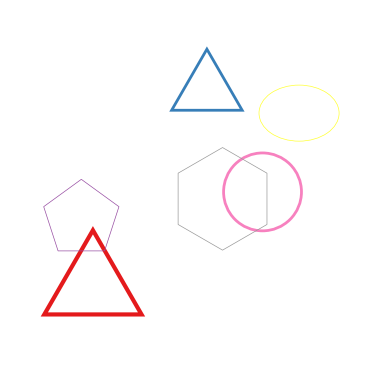[{"shape": "triangle", "thickness": 3, "radius": 0.73, "center": [0.241, 0.256]}, {"shape": "triangle", "thickness": 2, "radius": 0.53, "center": [0.537, 0.767]}, {"shape": "pentagon", "thickness": 0.5, "radius": 0.51, "center": [0.211, 0.431]}, {"shape": "oval", "thickness": 0.5, "radius": 0.52, "center": [0.777, 0.706]}, {"shape": "circle", "thickness": 2, "radius": 0.51, "center": [0.682, 0.502]}, {"shape": "hexagon", "thickness": 0.5, "radius": 0.67, "center": [0.578, 0.484]}]